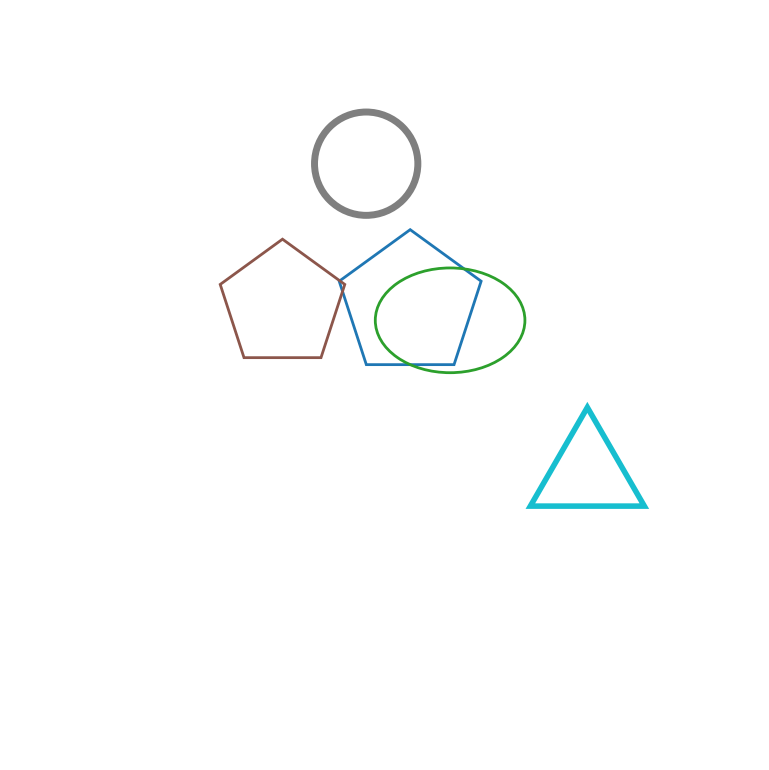[{"shape": "pentagon", "thickness": 1, "radius": 0.48, "center": [0.533, 0.605]}, {"shape": "oval", "thickness": 1, "radius": 0.49, "center": [0.585, 0.584]}, {"shape": "pentagon", "thickness": 1, "radius": 0.43, "center": [0.367, 0.604]}, {"shape": "circle", "thickness": 2.5, "radius": 0.34, "center": [0.476, 0.787]}, {"shape": "triangle", "thickness": 2, "radius": 0.43, "center": [0.763, 0.385]}]